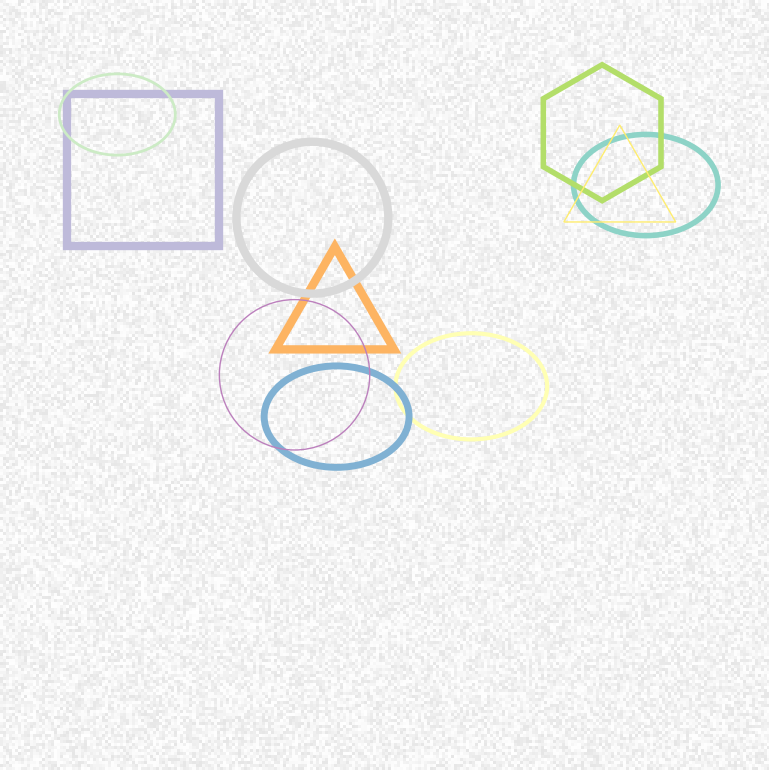[{"shape": "oval", "thickness": 2, "radius": 0.47, "center": [0.839, 0.76]}, {"shape": "oval", "thickness": 1.5, "radius": 0.49, "center": [0.612, 0.498]}, {"shape": "square", "thickness": 3, "radius": 0.49, "center": [0.186, 0.779]}, {"shape": "oval", "thickness": 2.5, "radius": 0.47, "center": [0.437, 0.459]}, {"shape": "triangle", "thickness": 3, "radius": 0.44, "center": [0.435, 0.591]}, {"shape": "hexagon", "thickness": 2, "radius": 0.44, "center": [0.782, 0.828]}, {"shape": "circle", "thickness": 3, "radius": 0.49, "center": [0.406, 0.717]}, {"shape": "circle", "thickness": 0.5, "radius": 0.49, "center": [0.383, 0.513]}, {"shape": "oval", "thickness": 1, "radius": 0.38, "center": [0.152, 0.851]}, {"shape": "triangle", "thickness": 0.5, "radius": 0.42, "center": [0.805, 0.754]}]